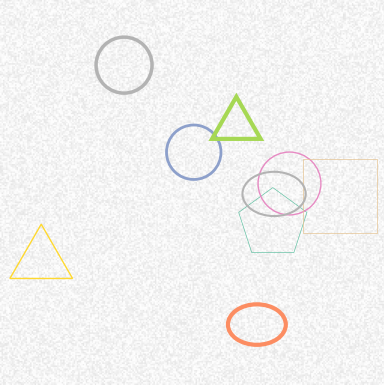[{"shape": "pentagon", "thickness": 0.5, "radius": 0.47, "center": [0.709, 0.42]}, {"shape": "oval", "thickness": 3, "radius": 0.38, "center": [0.667, 0.157]}, {"shape": "circle", "thickness": 2, "radius": 0.35, "center": [0.503, 0.605]}, {"shape": "circle", "thickness": 1, "radius": 0.41, "center": [0.752, 0.523]}, {"shape": "triangle", "thickness": 3, "radius": 0.36, "center": [0.614, 0.676]}, {"shape": "triangle", "thickness": 1, "radius": 0.47, "center": [0.107, 0.324]}, {"shape": "square", "thickness": 0.5, "radius": 0.48, "center": [0.884, 0.491]}, {"shape": "oval", "thickness": 1.5, "radius": 0.41, "center": [0.712, 0.496]}, {"shape": "circle", "thickness": 2.5, "radius": 0.36, "center": [0.322, 0.831]}]